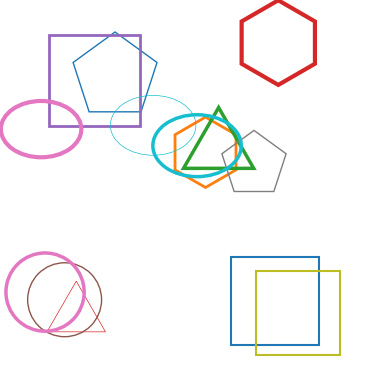[{"shape": "pentagon", "thickness": 1, "radius": 0.57, "center": [0.299, 0.802]}, {"shape": "square", "thickness": 1.5, "radius": 0.57, "center": [0.714, 0.218]}, {"shape": "hexagon", "thickness": 2, "radius": 0.46, "center": [0.534, 0.604]}, {"shape": "triangle", "thickness": 2.5, "radius": 0.53, "center": [0.568, 0.615]}, {"shape": "triangle", "thickness": 0.5, "radius": 0.44, "center": [0.198, 0.182]}, {"shape": "hexagon", "thickness": 3, "radius": 0.55, "center": [0.723, 0.889]}, {"shape": "square", "thickness": 2, "radius": 0.59, "center": [0.245, 0.791]}, {"shape": "circle", "thickness": 1, "radius": 0.48, "center": [0.168, 0.221]}, {"shape": "oval", "thickness": 3, "radius": 0.52, "center": [0.107, 0.665]}, {"shape": "circle", "thickness": 2.5, "radius": 0.51, "center": [0.117, 0.241]}, {"shape": "pentagon", "thickness": 1, "radius": 0.44, "center": [0.66, 0.574]}, {"shape": "square", "thickness": 1.5, "radius": 0.54, "center": [0.774, 0.187]}, {"shape": "oval", "thickness": 2.5, "radius": 0.57, "center": [0.512, 0.622]}, {"shape": "oval", "thickness": 0.5, "radius": 0.56, "center": [0.398, 0.674]}]